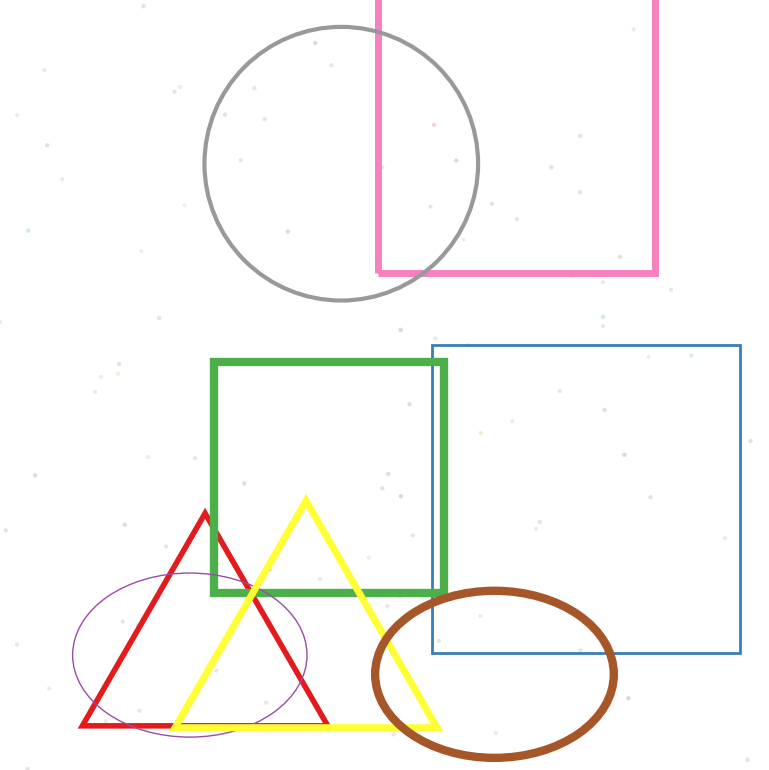[{"shape": "triangle", "thickness": 2, "radius": 0.92, "center": [0.266, 0.149]}, {"shape": "square", "thickness": 1, "radius": 1.0, "center": [0.761, 0.352]}, {"shape": "square", "thickness": 3, "radius": 0.75, "center": [0.427, 0.38]}, {"shape": "oval", "thickness": 0.5, "radius": 0.76, "center": [0.247, 0.149]}, {"shape": "triangle", "thickness": 2.5, "radius": 0.98, "center": [0.397, 0.153]}, {"shape": "oval", "thickness": 3, "radius": 0.78, "center": [0.642, 0.124]}, {"shape": "square", "thickness": 2.5, "radius": 0.9, "center": [0.67, 0.826]}, {"shape": "circle", "thickness": 1.5, "radius": 0.89, "center": [0.443, 0.787]}]